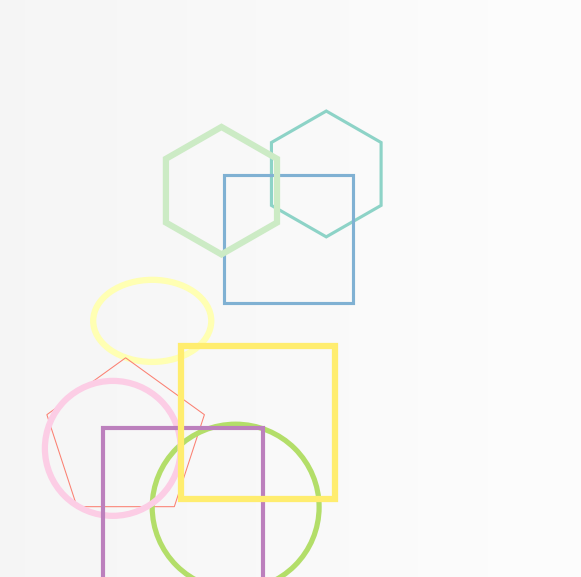[{"shape": "hexagon", "thickness": 1.5, "radius": 0.54, "center": [0.561, 0.698]}, {"shape": "oval", "thickness": 3, "radius": 0.51, "center": [0.262, 0.444]}, {"shape": "pentagon", "thickness": 0.5, "radius": 0.71, "center": [0.216, 0.237]}, {"shape": "square", "thickness": 1.5, "radius": 0.55, "center": [0.496, 0.585]}, {"shape": "circle", "thickness": 2.5, "radius": 0.72, "center": [0.405, 0.121]}, {"shape": "circle", "thickness": 3, "radius": 0.58, "center": [0.194, 0.223]}, {"shape": "square", "thickness": 2, "radius": 0.69, "center": [0.315, 0.12]}, {"shape": "hexagon", "thickness": 3, "radius": 0.55, "center": [0.381, 0.669]}, {"shape": "square", "thickness": 3, "radius": 0.66, "center": [0.445, 0.267]}]